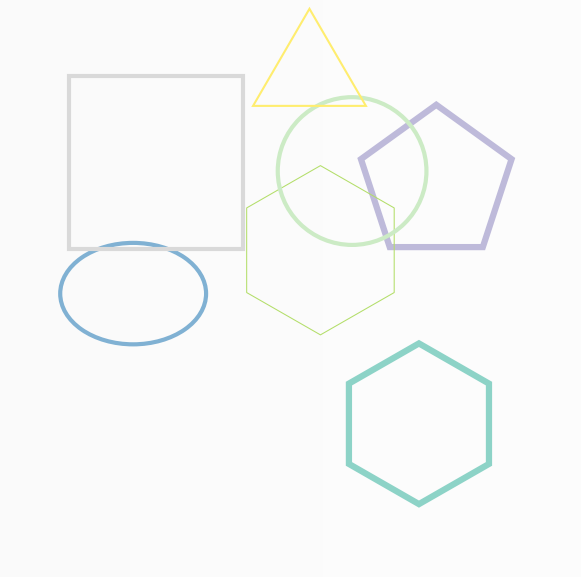[{"shape": "hexagon", "thickness": 3, "radius": 0.7, "center": [0.721, 0.265]}, {"shape": "pentagon", "thickness": 3, "radius": 0.68, "center": [0.751, 0.681]}, {"shape": "oval", "thickness": 2, "radius": 0.63, "center": [0.229, 0.491]}, {"shape": "hexagon", "thickness": 0.5, "radius": 0.73, "center": [0.551, 0.566]}, {"shape": "square", "thickness": 2, "radius": 0.75, "center": [0.269, 0.718]}, {"shape": "circle", "thickness": 2, "radius": 0.64, "center": [0.606, 0.703]}, {"shape": "triangle", "thickness": 1, "radius": 0.56, "center": [0.532, 0.872]}]